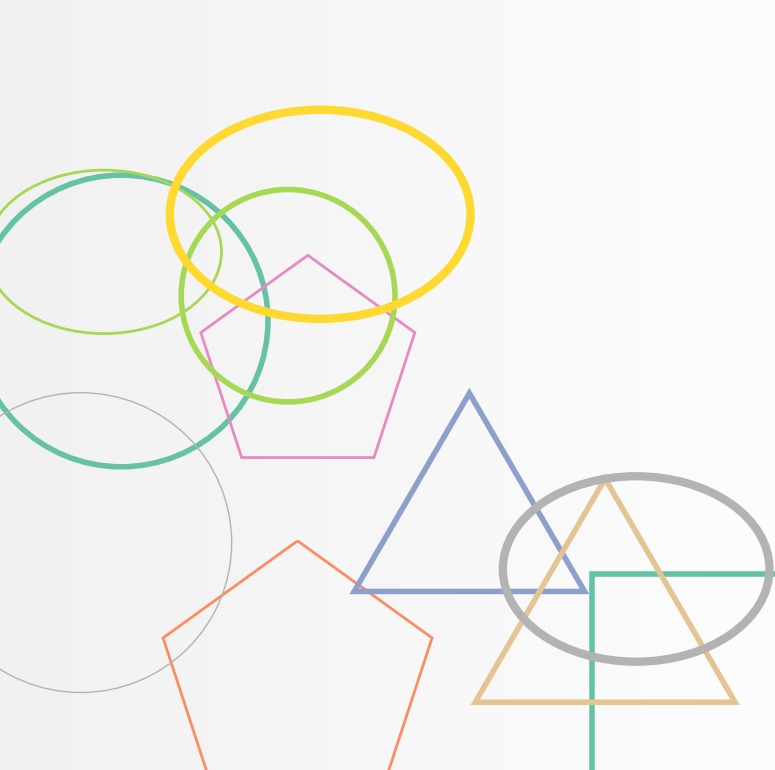[{"shape": "circle", "thickness": 2, "radius": 0.95, "center": [0.156, 0.583]}, {"shape": "square", "thickness": 2, "radius": 0.67, "center": [0.899, 0.12]}, {"shape": "pentagon", "thickness": 1, "radius": 0.91, "center": [0.384, 0.115]}, {"shape": "triangle", "thickness": 2, "radius": 0.86, "center": [0.606, 0.318]}, {"shape": "pentagon", "thickness": 1, "radius": 0.73, "center": [0.397, 0.523]}, {"shape": "oval", "thickness": 1, "radius": 0.76, "center": [0.134, 0.673]}, {"shape": "circle", "thickness": 2, "radius": 0.69, "center": [0.372, 0.616]}, {"shape": "oval", "thickness": 3, "radius": 0.97, "center": [0.413, 0.722]}, {"shape": "triangle", "thickness": 2, "radius": 0.97, "center": [0.781, 0.185]}, {"shape": "oval", "thickness": 3, "radius": 0.86, "center": [0.821, 0.261]}, {"shape": "circle", "thickness": 0.5, "radius": 0.97, "center": [0.104, 0.295]}]